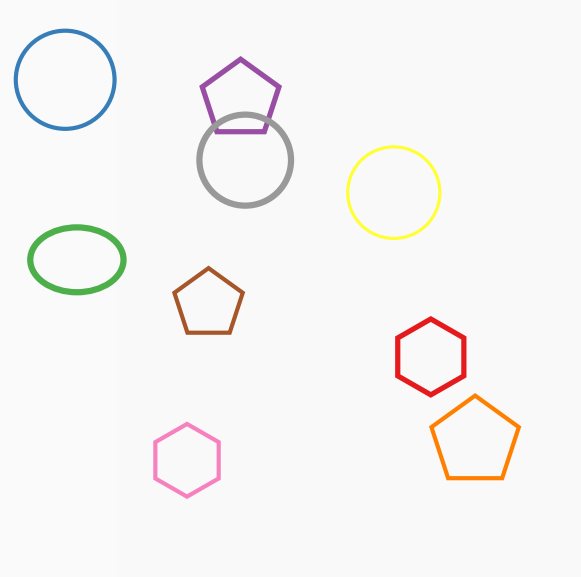[{"shape": "hexagon", "thickness": 2.5, "radius": 0.33, "center": [0.741, 0.381]}, {"shape": "circle", "thickness": 2, "radius": 0.42, "center": [0.112, 0.861]}, {"shape": "oval", "thickness": 3, "radius": 0.4, "center": [0.132, 0.549]}, {"shape": "pentagon", "thickness": 2.5, "radius": 0.35, "center": [0.414, 0.827]}, {"shape": "pentagon", "thickness": 2, "radius": 0.4, "center": [0.817, 0.235]}, {"shape": "circle", "thickness": 1.5, "radius": 0.4, "center": [0.678, 0.666]}, {"shape": "pentagon", "thickness": 2, "radius": 0.31, "center": [0.359, 0.473]}, {"shape": "hexagon", "thickness": 2, "radius": 0.31, "center": [0.322, 0.202]}, {"shape": "circle", "thickness": 3, "radius": 0.39, "center": [0.422, 0.722]}]